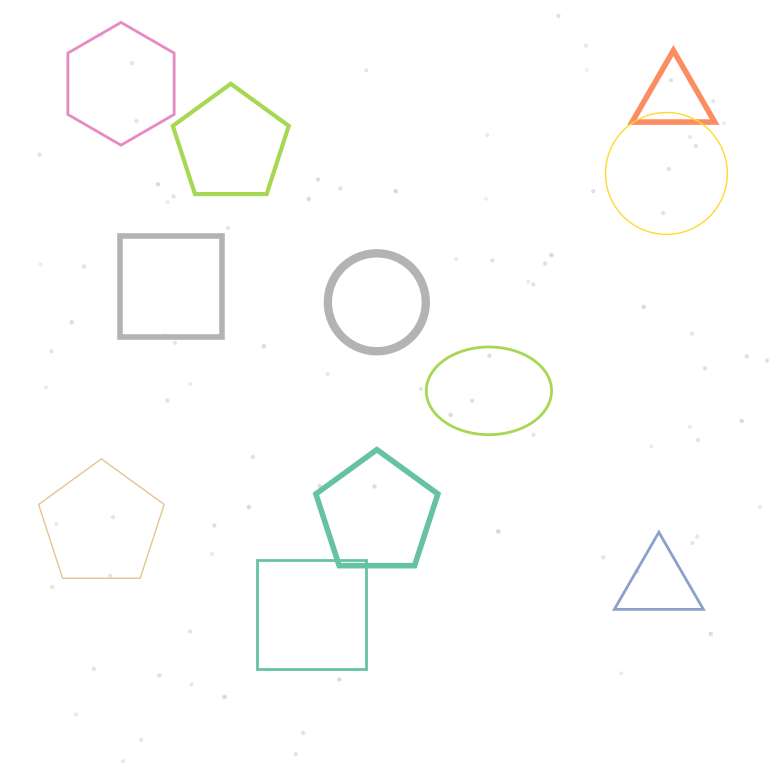[{"shape": "square", "thickness": 1, "radius": 0.35, "center": [0.405, 0.202]}, {"shape": "pentagon", "thickness": 2, "radius": 0.42, "center": [0.489, 0.333]}, {"shape": "triangle", "thickness": 2, "radius": 0.31, "center": [0.875, 0.872]}, {"shape": "triangle", "thickness": 1, "radius": 0.33, "center": [0.856, 0.242]}, {"shape": "hexagon", "thickness": 1, "radius": 0.4, "center": [0.157, 0.891]}, {"shape": "oval", "thickness": 1, "radius": 0.41, "center": [0.635, 0.492]}, {"shape": "pentagon", "thickness": 1.5, "radius": 0.4, "center": [0.3, 0.812]}, {"shape": "circle", "thickness": 0.5, "radius": 0.4, "center": [0.865, 0.775]}, {"shape": "pentagon", "thickness": 0.5, "radius": 0.43, "center": [0.132, 0.318]}, {"shape": "circle", "thickness": 3, "radius": 0.32, "center": [0.489, 0.607]}, {"shape": "square", "thickness": 2, "radius": 0.33, "center": [0.222, 0.628]}]